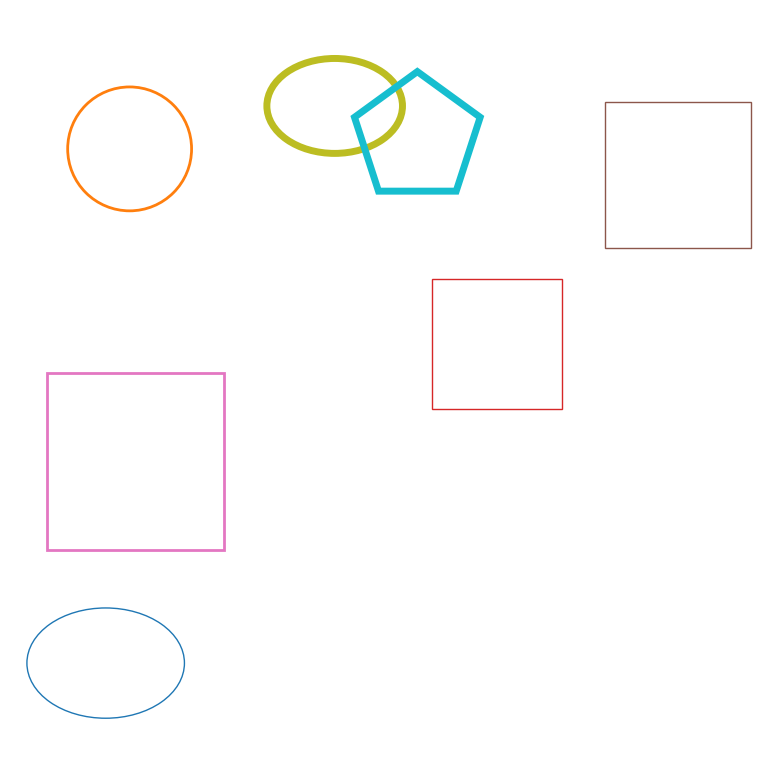[{"shape": "oval", "thickness": 0.5, "radius": 0.51, "center": [0.137, 0.139]}, {"shape": "circle", "thickness": 1, "radius": 0.4, "center": [0.168, 0.807]}, {"shape": "square", "thickness": 0.5, "radius": 0.42, "center": [0.645, 0.553]}, {"shape": "square", "thickness": 0.5, "radius": 0.47, "center": [0.88, 0.773]}, {"shape": "square", "thickness": 1, "radius": 0.58, "center": [0.176, 0.401]}, {"shape": "oval", "thickness": 2.5, "radius": 0.44, "center": [0.435, 0.862]}, {"shape": "pentagon", "thickness": 2.5, "radius": 0.43, "center": [0.542, 0.821]}]